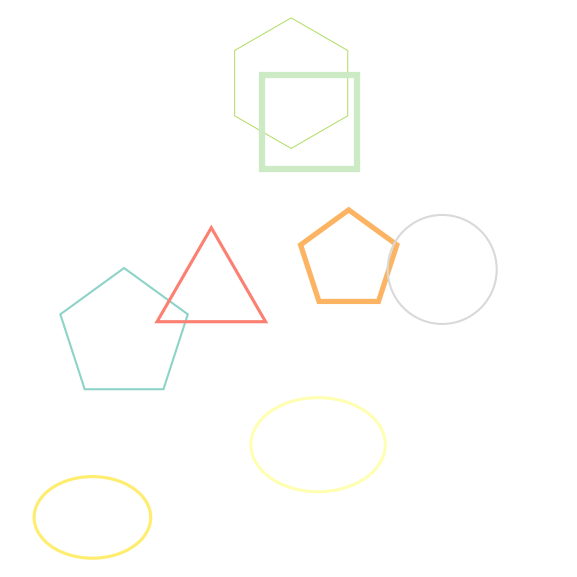[{"shape": "pentagon", "thickness": 1, "radius": 0.58, "center": [0.215, 0.419]}, {"shape": "oval", "thickness": 1.5, "radius": 0.58, "center": [0.551, 0.229]}, {"shape": "triangle", "thickness": 1.5, "radius": 0.54, "center": [0.366, 0.496]}, {"shape": "pentagon", "thickness": 2.5, "radius": 0.44, "center": [0.604, 0.548]}, {"shape": "hexagon", "thickness": 0.5, "radius": 0.57, "center": [0.504, 0.855]}, {"shape": "circle", "thickness": 1, "radius": 0.47, "center": [0.766, 0.533]}, {"shape": "square", "thickness": 3, "radius": 0.41, "center": [0.537, 0.788]}, {"shape": "oval", "thickness": 1.5, "radius": 0.5, "center": [0.16, 0.103]}]